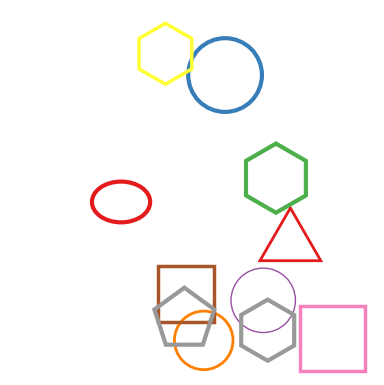[{"shape": "triangle", "thickness": 2, "radius": 0.46, "center": [0.754, 0.368]}, {"shape": "oval", "thickness": 3, "radius": 0.38, "center": [0.314, 0.475]}, {"shape": "circle", "thickness": 3, "radius": 0.48, "center": [0.585, 0.805]}, {"shape": "hexagon", "thickness": 3, "radius": 0.45, "center": [0.717, 0.537]}, {"shape": "circle", "thickness": 1, "radius": 0.42, "center": [0.684, 0.22]}, {"shape": "circle", "thickness": 2, "radius": 0.38, "center": [0.529, 0.116]}, {"shape": "hexagon", "thickness": 2.5, "radius": 0.4, "center": [0.43, 0.86]}, {"shape": "square", "thickness": 2.5, "radius": 0.37, "center": [0.483, 0.237]}, {"shape": "square", "thickness": 2.5, "radius": 0.42, "center": [0.864, 0.121]}, {"shape": "hexagon", "thickness": 3, "radius": 0.4, "center": [0.695, 0.142]}, {"shape": "pentagon", "thickness": 3, "radius": 0.41, "center": [0.479, 0.171]}]